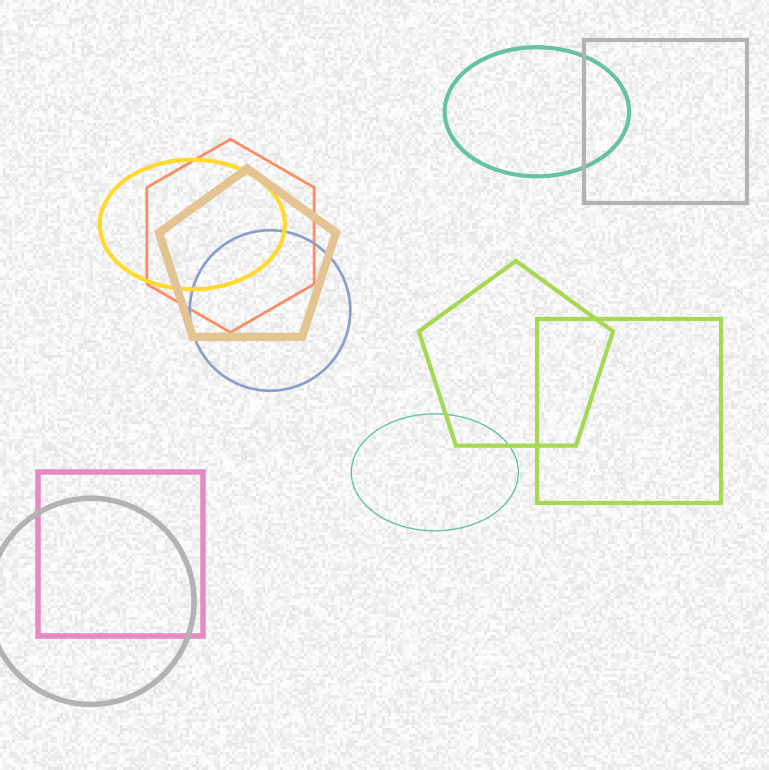[{"shape": "oval", "thickness": 0.5, "radius": 0.54, "center": [0.565, 0.387]}, {"shape": "oval", "thickness": 1.5, "radius": 0.6, "center": [0.697, 0.855]}, {"shape": "hexagon", "thickness": 1, "radius": 0.63, "center": [0.299, 0.694]}, {"shape": "circle", "thickness": 1, "radius": 0.52, "center": [0.351, 0.597]}, {"shape": "square", "thickness": 2, "radius": 0.53, "center": [0.156, 0.28]}, {"shape": "square", "thickness": 1.5, "radius": 0.6, "center": [0.817, 0.466]}, {"shape": "pentagon", "thickness": 1.5, "radius": 0.66, "center": [0.67, 0.529]}, {"shape": "oval", "thickness": 1.5, "radius": 0.6, "center": [0.25, 0.708]}, {"shape": "pentagon", "thickness": 3, "radius": 0.6, "center": [0.321, 0.66]}, {"shape": "square", "thickness": 1.5, "radius": 0.53, "center": [0.864, 0.842]}, {"shape": "circle", "thickness": 2, "radius": 0.67, "center": [0.118, 0.219]}]